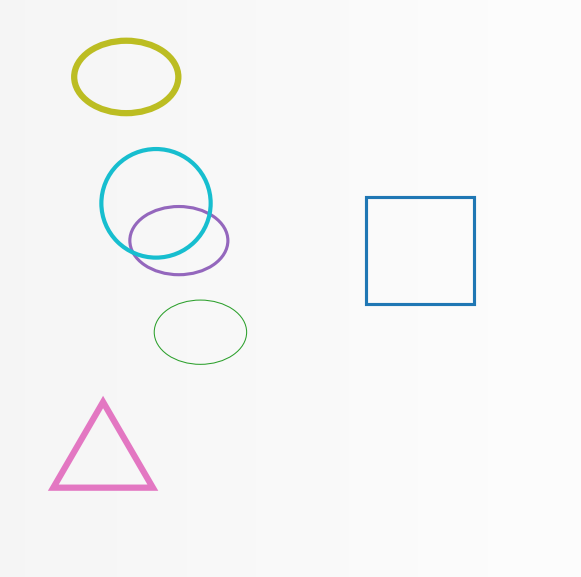[{"shape": "square", "thickness": 1.5, "radius": 0.46, "center": [0.723, 0.565]}, {"shape": "oval", "thickness": 0.5, "radius": 0.4, "center": [0.345, 0.424]}, {"shape": "oval", "thickness": 1.5, "radius": 0.42, "center": [0.308, 0.582]}, {"shape": "triangle", "thickness": 3, "radius": 0.49, "center": [0.177, 0.204]}, {"shape": "oval", "thickness": 3, "radius": 0.45, "center": [0.217, 0.866]}, {"shape": "circle", "thickness": 2, "radius": 0.47, "center": [0.268, 0.647]}]